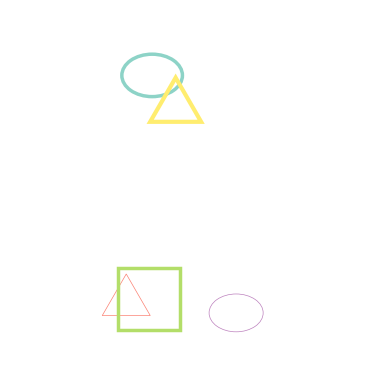[{"shape": "oval", "thickness": 2.5, "radius": 0.39, "center": [0.395, 0.804]}, {"shape": "triangle", "thickness": 0.5, "radius": 0.36, "center": [0.328, 0.216]}, {"shape": "square", "thickness": 2.5, "radius": 0.4, "center": [0.387, 0.223]}, {"shape": "oval", "thickness": 0.5, "radius": 0.35, "center": [0.613, 0.187]}, {"shape": "triangle", "thickness": 3, "radius": 0.38, "center": [0.456, 0.722]}]